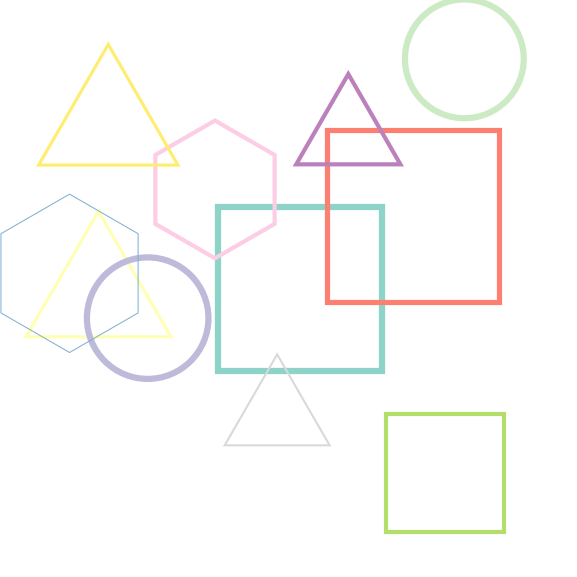[{"shape": "square", "thickness": 3, "radius": 0.71, "center": [0.519, 0.499]}, {"shape": "triangle", "thickness": 1.5, "radius": 0.72, "center": [0.171, 0.488]}, {"shape": "circle", "thickness": 3, "radius": 0.53, "center": [0.256, 0.448]}, {"shape": "square", "thickness": 2.5, "radius": 0.75, "center": [0.716, 0.625]}, {"shape": "hexagon", "thickness": 0.5, "radius": 0.69, "center": [0.12, 0.526]}, {"shape": "square", "thickness": 2, "radius": 0.51, "center": [0.77, 0.18]}, {"shape": "hexagon", "thickness": 2, "radius": 0.6, "center": [0.372, 0.671]}, {"shape": "triangle", "thickness": 1, "radius": 0.52, "center": [0.48, 0.28]}, {"shape": "triangle", "thickness": 2, "radius": 0.52, "center": [0.603, 0.767]}, {"shape": "circle", "thickness": 3, "radius": 0.51, "center": [0.804, 0.897]}, {"shape": "triangle", "thickness": 1.5, "radius": 0.7, "center": [0.187, 0.783]}]